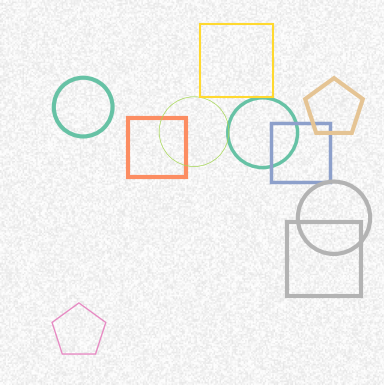[{"shape": "circle", "thickness": 2.5, "radius": 0.45, "center": [0.682, 0.655]}, {"shape": "circle", "thickness": 3, "radius": 0.38, "center": [0.216, 0.722]}, {"shape": "square", "thickness": 3, "radius": 0.38, "center": [0.408, 0.617]}, {"shape": "square", "thickness": 2.5, "radius": 0.38, "center": [0.781, 0.604]}, {"shape": "pentagon", "thickness": 1, "radius": 0.37, "center": [0.205, 0.14]}, {"shape": "circle", "thickness": 0.5, "radius": 0.45, "center": [0.504, 0.658]}, {"shape": "square", "thickness": 1.5, "radius": 0.47, "center": [0.615, 0.843]}, {"shape": "pentagon", "thickness": 3, "radius": 0.39, "center": [0.867, 0.718]}, {"shape": "circle", "thickness": 3, "radius": 0.47, "center": [0.867, 0.434]}, {"shape": "square", "thickness": 3, "radius": 0.48, "center": [0.842, 0.327]}]